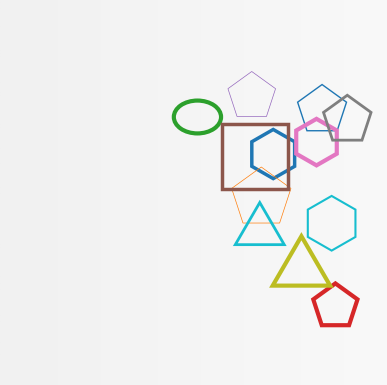[{"shape": "pentagon", "thickness": 1, "radius": 0.33, "center": [0.831, 0.714]}, {"shape": "hexagon", "thickness": 2.5, "radius": 0.32, "center": [0.705, 0.6]}, {"shape": "pentagon", "thickness": 0.5, "radius": 0.4, "center": [0.674, 0.486]}, {"shape": "oval", "thickness": 3, "radius": 0.3, "center": [0.51, 0.696]}, {"shape": "pentagon", "thickness": 3, "radius": 0.3, "center": [0.866, 0.204]}, {"shape": "pentagon", "thickness": 0.5, "radius": 0.32, "center": [0.65, 0.75]}, {"shape": "square", "thickness": 2.5, "radius": 0.42, "center": [0.658, 0.592]}, {"shape": "hexagon", "thickness": 3, "radius": 0.3, "center": [0.817, 0.631]}, {"shape": "pentagon", "thickness": 2, "radius": 0.32, "center": [0.896, 0.688]}, {"shape": "triangle", "thickness": 3, "radius": 0.43, "center": [0.778, 0.301]}, {"shape": "triangle", "thickness": 2, "radius": 0.36, "center": [0.67, 0.401]}, {"shape": "hexagon", "thickness": 1.5, "radius": 0.35, "center": [0.856, 0.42]}]